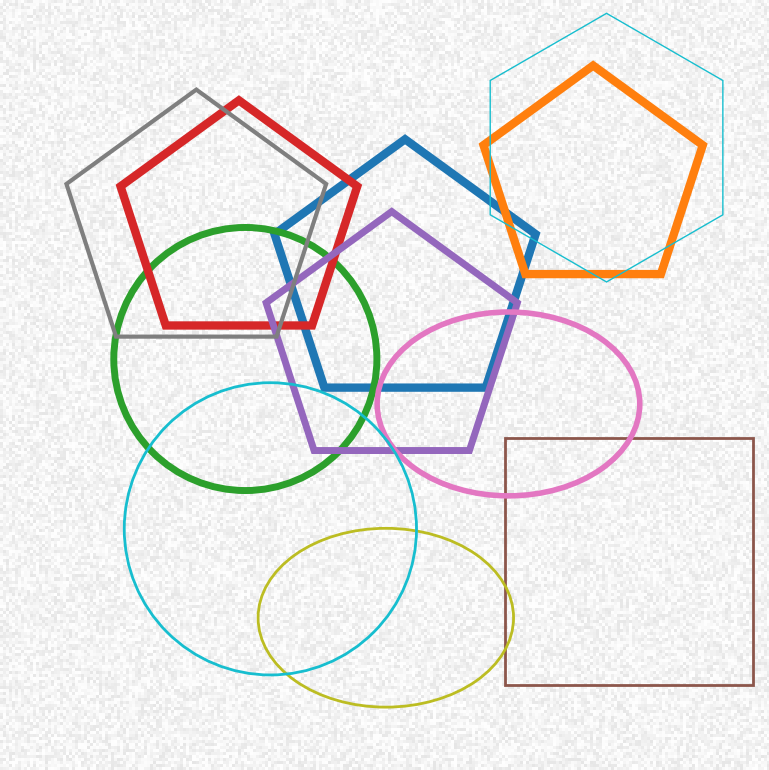[{"shape": "pentagon", "thickness": 3, "radius": 0.89, "center": [0.526, 0.641]}, {"shape": "pentagon", "thickness": 3, "radius": 0.75, "center": [0.77, 0.765]}, {"shape": "circle", "thickness": 2.5, "radius": 0.85, "center": [0.319, 0.534]}, {"shape": "pentagon", "thickness": 3, "radius": 0.81, "center": [0.31, 0.708]}, {"shape": "pentagon", "thickness": 2.5, "radius": 0.86, "center": [0.509, 0.554]}, {"shape": "square", "thickness": 1, "radius": 0.8, "center": [0.817, 0.271]}, {"shape": "oval", "thickness": 2, "radius": 0.85, "center": [0.66, 0.475]}, {"shape": "pentagon", "thickness": 1.5, "radius": 0.89, "center": [0.255, 0.706]}, {"shape": "oval", "thickness": 1, "radius": 0.83, "center": [0.501, 0.198]}, {"shape": "circle", "thickness": 1, "radius": 0.95, "center": [0.351, 0.313]}, {"shape": "hexagon", "thickness": 0.5, "radius": 0.87, "center": [0.788, 0.808]}]